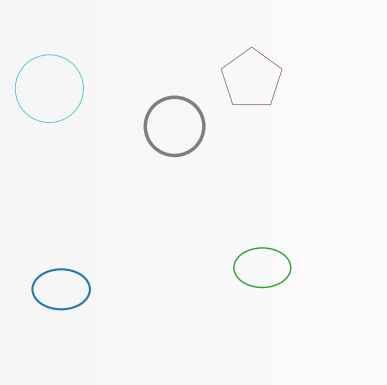[{"shape": "oval", "thickness": 1.5, "radius": 0.37, "center": [0.158, 0.248]}, {"shape": "oval", "thickness": 1, "radius": 0.37, "center": [0.677, 0.305]}, {"shape": "pentagon", "thickness": 0.5, "radius": 0.41, "center": [0.649, 0.795]}, {"shape": "circle", "thickness": 2.5, "radius": 0.38, "center": [0.451, 0.672]}, {"shape": "circle", "thickness": 0.5, "radius": 0.44, "center": [0.127, 0.77]}]